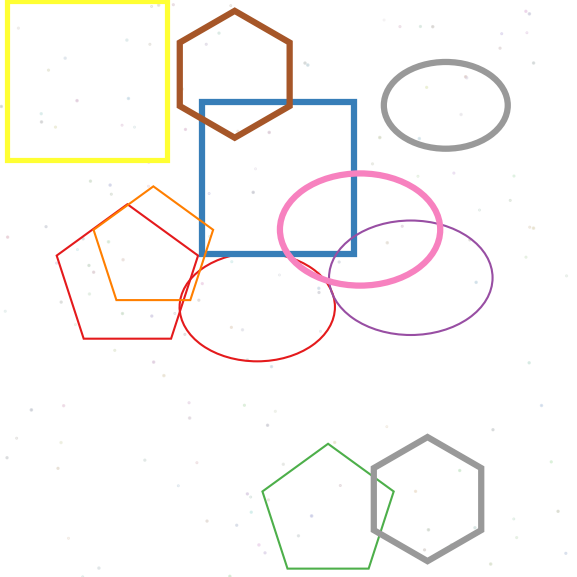[{"shape": "pentagon", "thickness": 1, "radius": 0.64, "center": [0.221, 0.517]}, {"shape": "oval", "thickness": 1, "radius": 0.67, "center": [0.445, 0.468]}, {"shape": "square", "thickness": 3, "radius": 0.66, "center": [0.482, 0.691]}, {"shape": "pentagon", "thickness": 1, "radius": 0.6, "center": [0.568, 0.111]}, {"shape": "oval", "thickness": 1, "radius": 0.71, "center": [0.711, 0.518]}, {"shape": "pentagon", "thickness": 1, "radius": 0.54, "center": [0.266, 0.568]}, {"shape": "square", "thickness": 2.5, "radius": 0.69, "center": [0.151, 0.86]}, {"shape": "hexagon", "thickness": 3, "radius": 0.55, "center": [0.406, 0.87]}, {"shape": "oval", "thickness": 3, "radius": 0.69, "center": [0.623, 0.602]}, {"shape": "hexagon", "thickness": 3, "radius": 0.54, "center": [0.74, 0.135]}, {"shape": "oval", "thickness": 3, "radius": 0.54, "center": [0.772, 0.817]}]